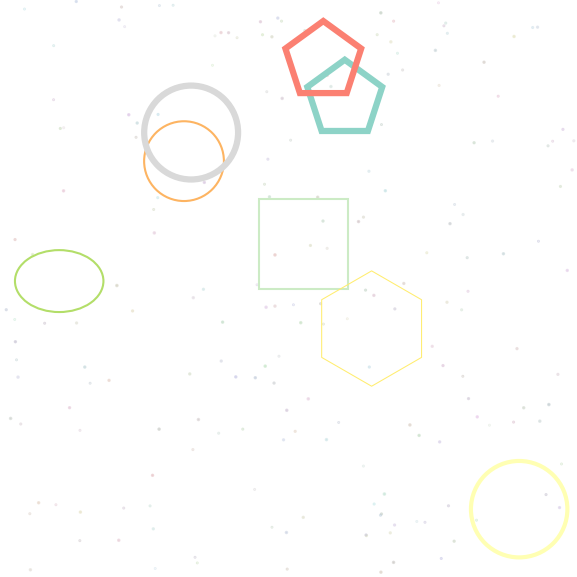[{"shape": "pentagon", "thickness": 3, "radius": 0.34, "center": [0.597, 0.828]}, {"shape": "circle", "thickness": 2, "radius": 0.42, "center": [0.899, 0.117]}, {"shape": "pentagon", "thickness": 3, "radius": 0.34, "center": [0.56, 0.894]}, {"shape": "circle", "thickness": 1, "radius": 0.35, "center": [0.319, 0.72]}, {"shape": "oval", "thickness": 1, "radius": 0.38, "center": [0.103, 0.512]}, {"shape": "circle", "thickness": 3, "radius": 0.41, "center": [0.331, 0.77]}, {"shape": "square", "thickness": 1, "radius": 0.39, "center": [0.526, 0.577]}, {"shape": "hexagon", "thickness": 0.5, "radius": 0.5, "center": [0.644, 0.43]}]